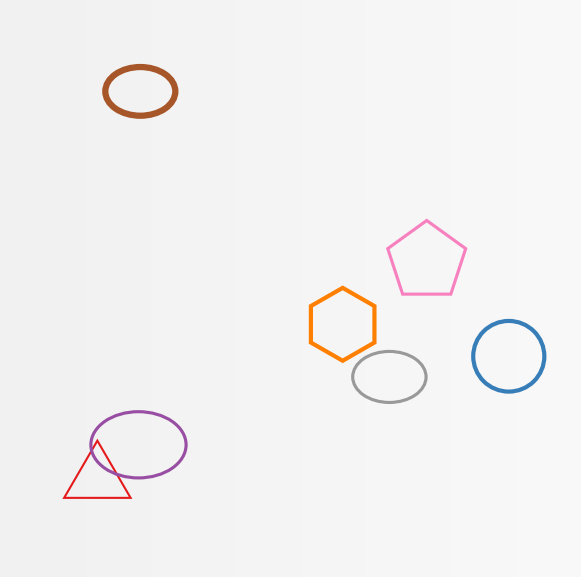[{"shape": "triangle", "thickness": 1, "radius": 0.33, "center": [0.168, 0.17]}, {"shape": "circle", "thickness": 2, "radius": 0.31, "center": [0.875, 0.382]}, {"shape": "oval", "thickness": 1.5, "radius": 0.41, "center": [0.238, 0.229]}, {"shape": "hexagon", "thickness": 2, "radius": 0.32, "center": [0.59, 0.438]}, {"shape": "oval", "thickness": 3, "radius": 0.3, "center": [0.241, 0.841]}, {"shape": "pentagon", "thickness": 1.5, "radius": 0.35, "center": [0.734, 0.547]}, {"shape": "oval", "thickness": 1.5, "radius": 0.32, "center": [0.67, 0.346]}]